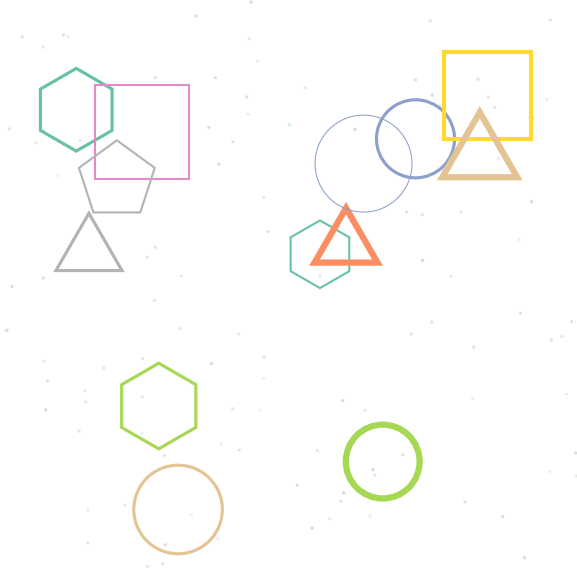[{"shape": "hexagon", "thickness": 1, "radius": 0.29, "center": [0.554, 0.559]}, {"shape": "hexagon", "thickness": 1.5, "radius": 0.36, "center": [0.132, 0.809]}, {"shape": "triangle", "thickness": 3, "radius": 0.31, "center": [0.599, 0.576]}, {"shape": "circle", "thickness": 0.5, "radius": 0.42, "center": [0.629, 0.716]}, {"shape": "circle", "thickness": 1.5, "radius": 0.34, "center": [0.719, 0.759]}, {"shape": "square", "thickness": 1, "radius": 0.41, "center": [0.246, 0.771]}, {"shape": "circle", "thickness": 3, "radius": 0.32, "center": [0.663, 0.2]}, {"shape": "hexagon", "thickness": 1.5, "radius": 0.37, "center": [0.275, 0.296]}, {"shape": "square", "thickness": 2, "radius": 0.38, "center": [0.844, 0.834]}, {"shape": "circle", "thickness": 1.5, "radius": 0.38, "center": [0.308, 0.117]}, {"shape": "triangle", "thickness": 3, "radius": 0.38, "center": [0.831, 0.73]}, {"shape": "triangle", "thickness": 1.5, "radius": 0.33, "center": [0.154, 0.564]}, {"shape": "pentagon", "thickness": 1, "radius": 0.35, "center": [0.202, 0.687]}]